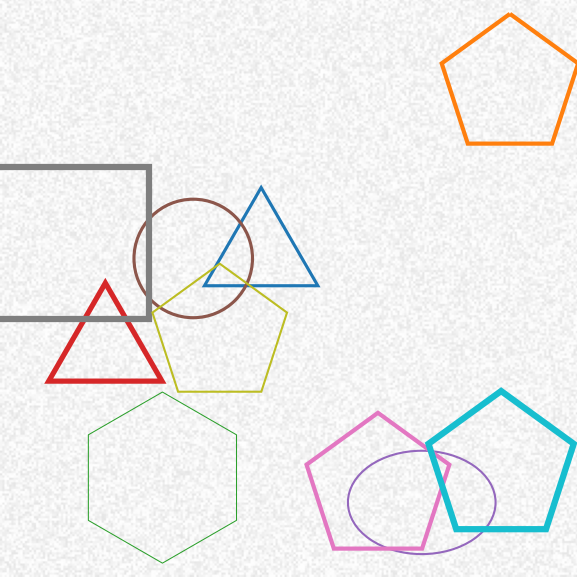[{"shape": "triangle", "thickness": 1.5, "radius": 0.57, "center": [0.452, 0.561]}, {"shape": "pentagon", "thickness": 2, "radius": 0.62, "center": [0.883, 0.851]}, {"shape": "hexagon", "thickness": 0.5, "radius": 0.74, "center": [0.281, 0.172]}, {"shape": "triangle", "thickness": 2.5, "radius": 0.57, "center": [0.182, 0.396]}, {"shape": "oval", "thickness": 1, "radius": 0.64, "center": [0.73, 0.129]}, {"shape": "circle", "thickness": 1.5, "radius": 0.51, "center": [0.335, 0.552]}, {"shape": "pentagon", "thickness": 2, "radius": 0.65, "center": [0.654, 0.154]}, {"shape": "square", "thickness": 3, "radius": 0.66, "center": [0.127, 0.578]}, {"shape": "pentagon", "thickness": 1, "radius": 0.61, "center": [0.38, 0.42]}, {"shape": "pentagon", "thickness": 3, "radius": 0.66, "center": [0.868, 0.19]}]